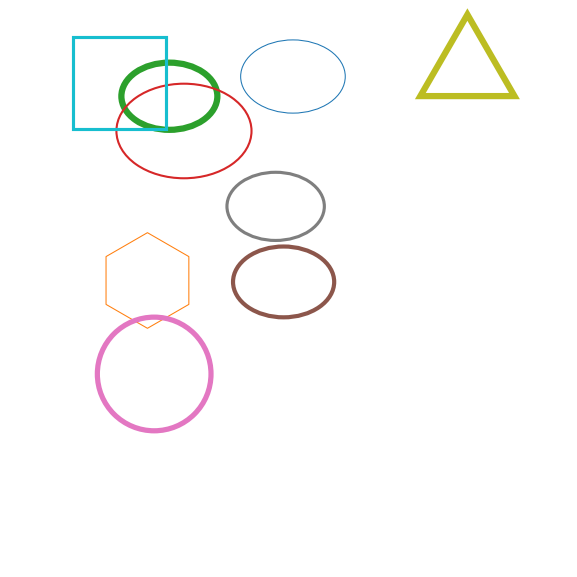[{"shape": "oval", "thickness": 0.5, "radius": 0.45, "center": [0.507, 0.867]}, {"shape": "hexagon", "thickness": 0.5, "radius": 0.41, "center": [0.255, 0.513]}, {"shape": "oval", "thickness": 3, "radius": 0.42, "center": [0.293, 0.832]}, {"shape": "oval", "thickness": 1, "radius": 0.58, "center": [0.319, 0.772]}, {"shape": "oval", "thickness": 2, "radius": 0.44, "center": [0.491, 0.511]}, {"shape": "circle", "thickness": 2.5, "radius": 0.49, "center": [0.267, 0.352]}, {"shape": "oval", "thickness": 1.5, "radius": 0.42, "center": [0.477, 0.642]}, {"shape": "triangle", "thickness": 3, "radius": 0.47, "center": [0.809, 0.88]}, {"shape": "square", "thickness": 1.5, "radius": 0.4, "center": [0.207, 0.856]}]